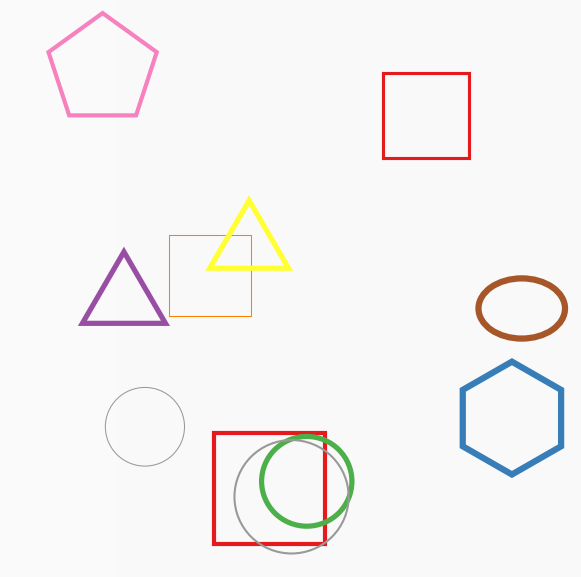[{"shape": "square", "thickness": 2, "radius": 0.48, "center": [0.463, 0.153]}, {"shape": "square", "thickness": 1.5, "radius": 0.37, "center": [0.734, 0.8]}, {"shape": "hexagon", "thickness": 3, "radius": 0.49, "center": [0.881, 0.275]}, {"shape": "circle", "thickness": 2.5, "radius": 0.39, "center": [0.528, 0.166]}, {"shape": "triangle", "thickness": 2.5, "radius": 0.41, "center": [0.213, 0.481]}, {"shape": "square", "thickness": 0.5, "radius": 0.35, "center": [0.361, 0.522]}, {"shape": "triangle", "thickness": 2.5, "radius": 0.39, "center": [0.429, 0.574]}, {"shape": "oval", "thickness": 3, "radius": 0.37, "center": [0.898, 0.465]}, {"shape": "pentagon", "thickness": 2, "radius": 0.49, "center": [0.177, 0.879]}, {"shape": "circle", "thickness": 1, "radius": 0.49, "center": [0.502, 0.139]}, {"shape": "circle", "thickness": 0.5, "radius": 0.34, "center": [0.249, 0.26]}]